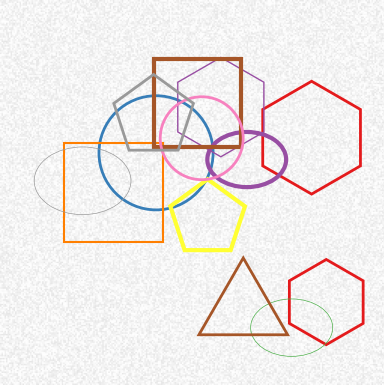[{"shape": "hexagon", "thickness": 2, "radius": 0.55, "center": [0.847, 0.215]}, {"shape": "hexagon", "thickness": 2, "radius": 0.73, "center": [0.809, 0.642]}, {"shape": "circle", "thickness": 2, "radius": 0.74, "center": [0.405, 0.603]}, {"shape": "oval", "thickness": 0.5, "radius": 0.53, "center": [0.758, 0.149]}, {"shape": "oval", "thickness": 3, "radius": 0.51, "center": [0.641, 0.586]}, {"shape": "hexagon", "thickness": 1, "radius": 0.65, "center": [0.574, 0.722]}, {"shape": "square", "thickness": 1.5, "radius": 0.64, "center": [0.294, 0.499]}, {"shape": "pentagon", "thickness": 3, "radius": 0.51, "center": [0.539, 0.433]}, {"shape": "square", "thickness": 3, "radius": 0.57, "center": [0.513, 0.733]}, {"shape": "triangle", "thickness": 2, "radius": 0.67, "center": [0.632, 0.197]}, {"shape": "circle", "thickness": 2, "radius": 0.54, "center": [0.524, 0.641]}, {"shape": "oval", "thickness": 0.5, "radius": 0.63, "center": [0.215, 0.53]}, {"shape": "pentagon", "thickness": 2, "radius": 0.54, "center": [0.399, 0.698]}]